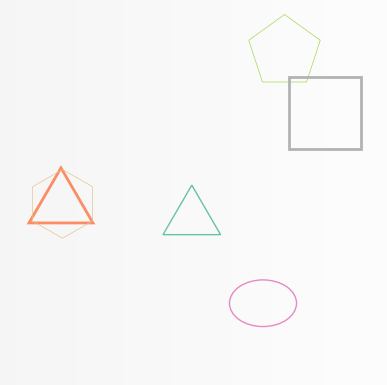[{"shape": "triangle", "thickness": 1, "radius": 0.43, "center": [0.495, 0.433]}, {"shape": "triangle", "thickness": 2, "radius": 0.48, "center": [0.157, 0.469]}, {"shape": "oval", "thickness": 1, "radius": 0.43, "center": [0.679, 0.212]}, {"shape": "pentagon", "thickness": 0.5, "radius": 0.48, "center": [0.734, 0.865]}, {"shape": "hexagon", "thickness": 0.5, "radius": 0.45, "center": [0.161, 0.47]}, {"shape": "square", "thickness": 2, "radius": 0.46, "center": [0.839, 0.706]}]